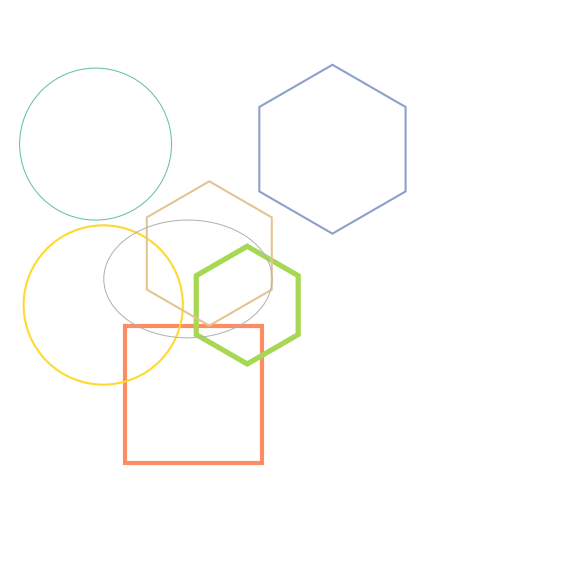[{"shape": "circle", "thickness": 0.5, "radius": 0.66, "center": [0.166, 0.75]}, {"shape": "square", "thickness": 2, "radius": 0.59, "center": [0.335, 0.316]}, {"shape": "hexagon", "thickness": 1, "radius": 0.73, "center": [0.576, 0.741]}, {"shape": "hexagon", "thickness": 2.5, "radius": 0.51, "center": [0.428, 0.471]}, {"shape": "circle", "thickness": 1, "radius": 0.69, "center": [0.179, 0.471]}, {"shape": "hexagon", "thickness": 1, "radius": 0.62, "center": [0.362, 0.56]}, {"shape": "oval", "thickness": 0.5, "radius": 0.73, "center": [0.325, 0.516]}]